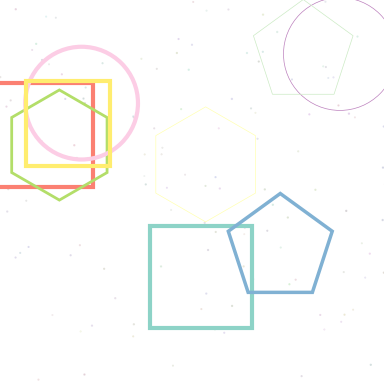[{"shape": "square", "thickness": 3, "radius": 0.66, "center": [0.522, 0.281]}, {"shape": "hexagon", "thickness": 0.5, "radius": 0.75, "center": [0.534, 0.573]}, {"shape": "square", "thickness": 3, "radius": 0.67, "center": [0.107, 0.65]}, {"shape": "pentagon", "thickness": 2.5, "radius": 0.71, "center": [0.728, 0.355]}, {"shape": "hexagon", "thickness": 2, "radius": 0.72, "center": [0.154, 0.623]}, {"shape": "circle", "thickness": 3, "radius": 0.73, "center": [0.212, 0.732]}, {"shape": "circle", "thickness": 0.5, "radius": 0.73, "center": [0.883, 0.86]}, {"shape": "pentagon", "thickness": 0.5, "radius": 0.68, "center": [0.788, 0.865]}, {"shape": "square", "thickness": 3, "radius": 0.55, "center": [0.177, 0.679]}]